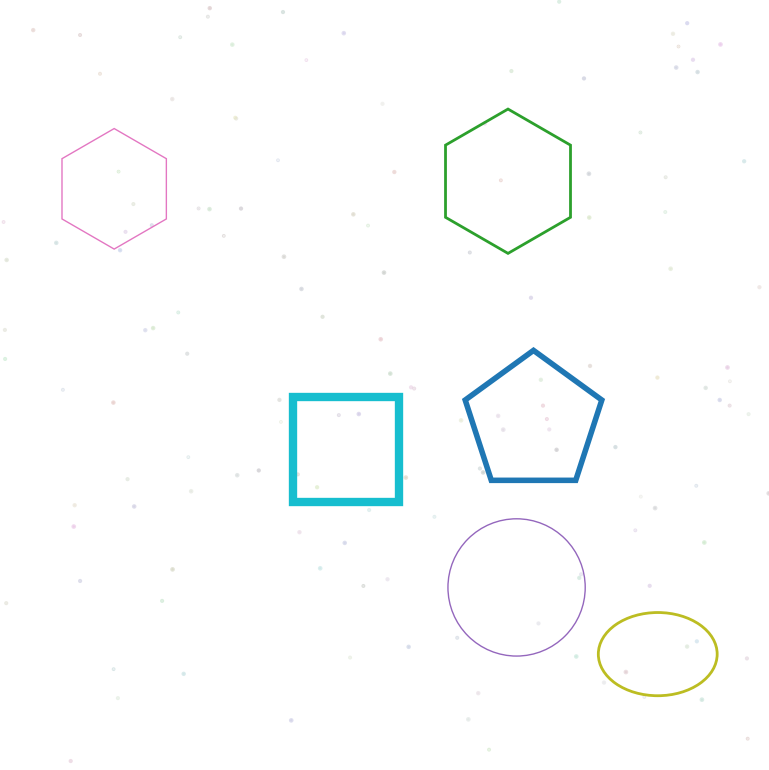[{"shape": "pentagon", "thickness": 2, "radius": 0.47, "center": [0.693, 0.452]}, {"shape": "hexagon", "thickness": 1, "radius": 0.47, "center": [0.66, 0.765]}, {"shape": "circle", "thickness": 0.5, "radius": 0.45, "center": [0.671, 0.237]}, {"shape": "hexagon", "thickness": 0.5, "radius": 0.39, "center": [0.148, 0.755]}, {"shape": "oval", "thickness": 1, "radius": 0.39, "center": [0.854, 0.15]}, {"shape": "square", "thickness": 3, "radius": 0.34, "center": [0.449, 0.416]}]